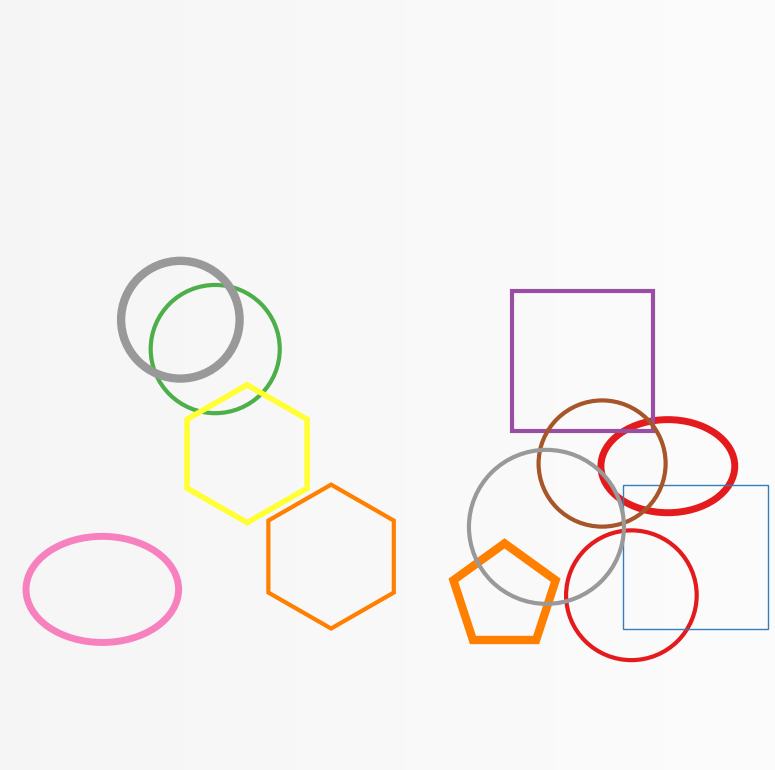[{"shape": "oval", "thickness": 2.5, "radius": 0.43, "center": [0.862, 0.395]}, {"shape": "circle", "thickness": 1.5, "radius": 0.42, "center": [0.815, 0.227]}, {"shape": "square", "thickness": 0.5, "radius": 0.47, "center": [0.897, 0.277]}, {"shape": "circle", "thickness": 1.5, "radius": 0.42, "center": [0.278, 0.547]}, {"shape": "square", "thickness": 1.5, "radius": 0.46, "center": [0.752, 0.531]}, {"shape": "pentagon", "thickness": 3, "radius": 0.35, "center": [0.651, 0.225]}, {"shape": "hexagon", "thickness": 1.5, "radius": 0.47, "center": [0.427, 0.277]}, {"shape": "hexagon", "thickness": 2, "radius": 0.45, "center": [0.319, 0.411]}, {"shape": "circle", "thickness": 1.5, "radius": 0.41, "center": [0.777, 0.398]}, {"shape": "oval", "thickness": 2.5, "radius": 0.49, "center": [0.132, 0.235]}, {"shape": "circle", "thickness": 3, "radius": 0.38, "center": [0.233, 0.585]}, {"shape": "circle", "thickness": 1.5, "radius": 0.5, "center": [0.705, 0.316]}]